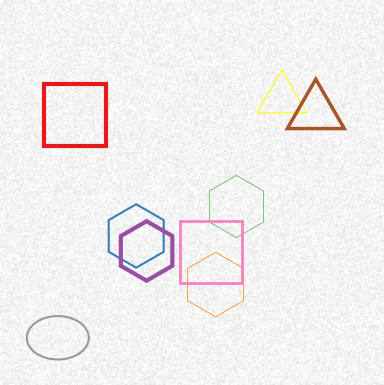[{"shape": "square", "thickness": 3, "radius": 0.4, "center": [0.195, 0.701]}, {"shape": "hexagon", "thickness": 1.5, "radius": 0.41, "center": [0.354, 0.387]}, {"shape": "hexagon", "thickness": 0.5, "radius": 0.4, "center": [0.614, 0.464]}, {"shape": "hexagon", "thickness": 3, "radius": 0.39, "center": [0.381, 0.348]}, {"shape": "hexagon", "thickness": 0.5, "radius": 0.42, "center": [0.56, 0.261]}, {"shape": "triangle", "thickness": 1, "radius": 0.37, "center": [0.732, 0.744]}, {"shape": "triangle", "thickness": 2.5, "radius": 0.43, "center": [0.82, 0.709]}, {"shape": "square", "thickness": 2, "radius": 0.4, "center": [0.549, 0.345]}, {"shape": "oval", "thickness": 1.5, "radius": 0.4, "center": [0.15, 0.123]}]